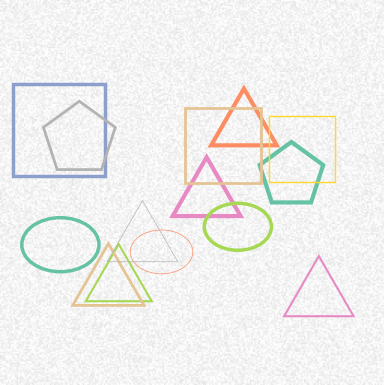[{"shape": "pentagon", "thickness": 3, "radius": 0.43, "center": [0.757, 0.544]}, {"shape": "oval", "thickness": 2.5, "radius": 0.5, "center": [0.157, 0.364]}, {"shape": "oval", "thickness": 0.5, "radius": 0.41, "center": [0.42, 0.346]}, {"shape": "triangle", "thickness": 3, "radius": 0.49, "center": [0.634, 0.672]}, {"shape": "square", "thickness": 2.5, "radius": 0.6, "center": [0.153, 0.661]}, {"shape": "triangle", "thickness": 3, "radius": 0.51, "center": [0.537, 0.49]}, {"shape": "triangle", "thickness": 1.5, "radius": 0.52, "center": [0.828, 0.231]}, {"shape": "triangle", "thickness": 1.5, "radius": 0.49, "center": [0.308, 0.267]}, {"shape": "oval", "thickness": 2.5, "radius": 0.44, "center": [0.618, 0.411]}, {"shape": "square", "thickness": 1, "radius": 0.43, "center": [0.785, 0.613]}, {"shape": "square", "thickness": 2, "radius": 0.49, "center": [0.579, 0.621]}, {"shape": "triangle", "thickness": 2, "radius": 0.54, "center": [0.281, 0.26]}, {"shape": "triangle", "thickness": 0.5, "radius": 0.53, "center": [0.37, 0.373]}, {"shape": "pentagon", "thickness": 2, "radius": 0.49, "center": [0.206, 0.639]}]